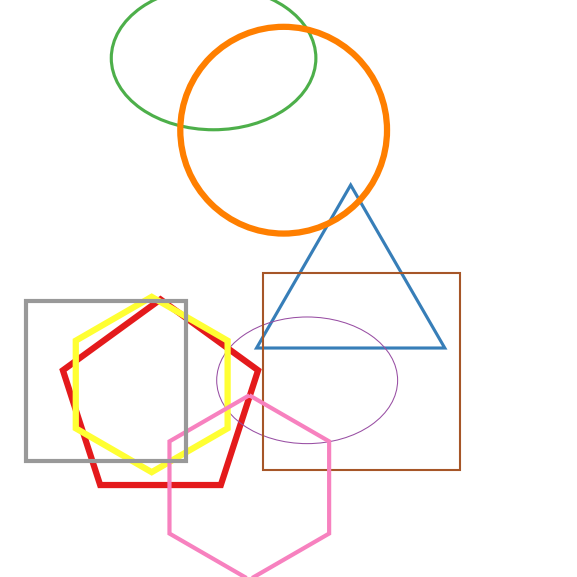[{"shape": "pentagon", "thickness": 3, "radius": 0.89, "center": [0.278, 0.303]}, {"shape": "triangle", "thickness": 1.5, "radius": 0.94, "center": [0.607, 0.491]}, {"shape": "oval", "thickness": 1.5, "radius": 0.89, "center": [0.37, 0.898]}, {"shape": "oval", "thickness": 0.5, "radius": 0.78, "center": [0.532, 0.341]}, {"shape": "circle", "thickness": 3, "radius": 0.89, "center": [0.491, 0.774]}, {"shape": "hexagon", "thickness": 3, "radius": 0.76, "center": [0.263, 0.333]}, {"shape": "square", "thickness": 1, "radius": 0.85, "center": [0.626, 0.356]}, {"shape": "hexagon", "thickness": 2, "radius": 0.8, "center": [0.432, 0.155]}, {"shape": "square", "thickness": 2, "radius": 0.69, "center": [0.184, 0.34]}]